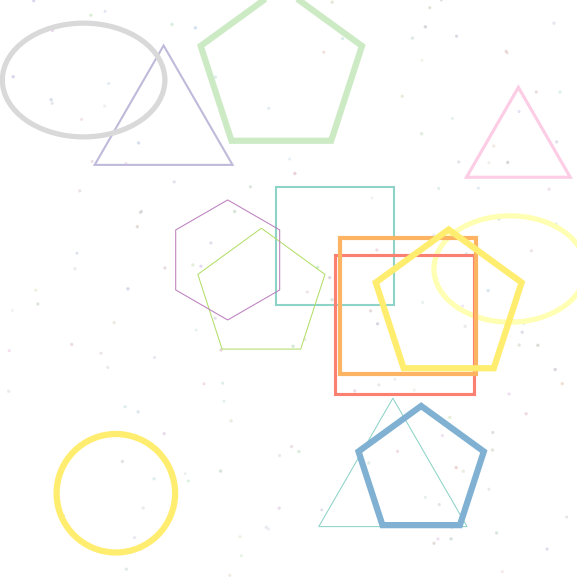[{"shape": "square", "thickness": 1, "radius": 0.51, "center": [0.581, 0.574]}, {"shape": "triangle", "thickness": 0.5, "radius": 0.74, "center": [0.68, 0.161]}, {"shape": "oval", "thickness": 2.5, "radius": 0.66, "center": [0.883, 0.533]}, {"shape": "triangle", "thickness": 1, "radius": 0.69, "center": [0.283, 0.783]}, {"shape": "square", "thickness": 1.5, "radius": 0.6, "center": [0.701, 0.437]}, {"shape": "pentagon", "thickness": 3, "radius": 0.57, "center": [0.729, 0.182]}, {"shape": "square", "thickness": 2, "radius": 0.59, "center": [0.707, 0.469]}, {"shape": "pentagon", "thickness": 0.5, "radius": 0.58, "center": [0.453, 0.488]}, {"shape": "triangle", "thickness": 1.5, "radius": 0.52, "center": [0.898, 0.744]}, {"shape": "oval", "thickness": 2.5, "radius": 0.7, "center": [0.145, 0.861]}, {"shape": "hexagon", "thickness": 0.5, "radius": 0.52, "center": [0.394, 0.549]}, {"shape": "pentagon", "thickness": 3, "radius": 0.73, "center": [0.487, 0.874]}, {"shape": "pentagon", "thickness": 3, "radius": 0.66, "center": [0.777, 0.469]}, {"shape": "circle", "thickness": 3, "radius": 0.51, "center": [0.201, 0.145]}]